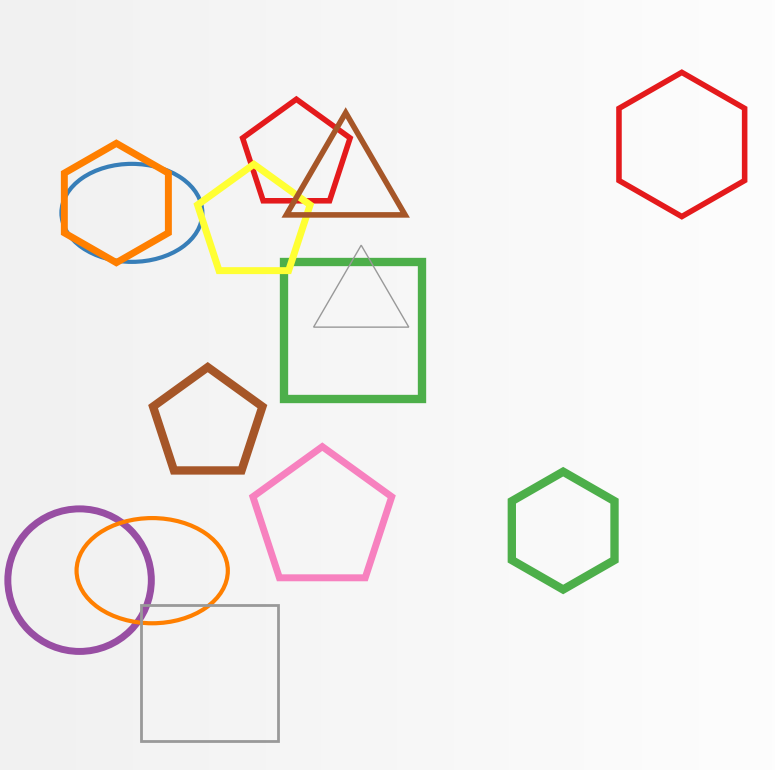[{"shape": "pentagon", "thickness": 2, "radius": 0.36, "center": [0.382, 0.798]}, {"shape": "hexagon", "thickness": 2, "radius": 0.47, "center": [0.88, 0.812]}, {"shape": "oval", "thickness": 1.5, "radius": 0.45, "center": [0.17, 0.724]}, {"shape": "square", "thickness": 3, "radius": 0.44, "center": [0.455, 0.571]}, {"shape": "hexagon", "thickness": 3, "radius": 0.38, "center": [0.727, 0.311]}, {"shape": "circle", "thickness": 2.5, "radius": 0.46, "center": [0.103, 0.247]}, {"shape": "oval", "thickness": 1.5, "radius": 0.49, "center": [0.196, 0.259]}, {"shape": "hexagon", "thickness": 2.5, "radius": 0.39, "center": [0.15, 0.736]}, {"shape": "pentagon", "thickness": 2.5, "radius": 0.38, "center": [0.328, 0.71]}, {"shape": "triangle", "thickness": 2, "radius": 0.44, "center": [0.446, 0.765]}, {"shape": "pentagon", "thickness": 3, "radius": 0.37, "center": [0.268, 0.449]}, {"shape": "pentagon", "thickness": 2.5, "radius": 0.47, "center": [0.416, 0.326]}, {"shape": "triangle", "thickness": 0.5, "radius": 0.35, "center": [0.466, 0.611]}, {"shape": "square", "thickness": 1, "radius": 0.44, "center": [0.27, 0.126]}]